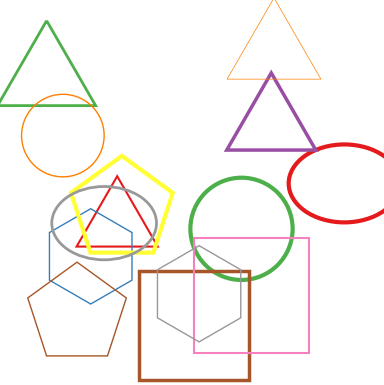[{"shape": "oval", "thickness": 3, "radius": 0.72, "center": [0.894, 0.524]}, {"shape": "triangle", "thickness": 1.5, "radius": 0.61, "center": [0.304, 0.42]}, {"shape": "hexagon", "thickness": 1, "radius": 0.62, "center": [0.236, 0.334]}, {"shape": "triangle", "thickness": 2, "radius": 0.74, "center": [0.121, 0.799]}, {"shape": "circle", "thickness": 3, "radius": 0.66, "center": [0.627, 0.406]}, {"shape": "triangle", "thickness": 2.5, "radius": 0.67, "center": [0.705, 0.677]}, {"shape": "circle", "thickness": 1, "radius": 0.54, "center": [0.163, 0.648]}, {"shape": "triangle", "thickness": 0.5, "radius": 0.7, "center": [0.712, 0.865]}, {"shape": "pentagon", "thickness": 3, "radius": 0.69, "center": [0.317, 0.456]}, {"shape": "pentagon", "thickness": 1, "radius": 0.67, "center": [0.2, 0.184]}, {"shape": "square", "thickness": 2.5, "radius": 0.71, "center": [0.504, 0.155]}, {"shape": "square", "thickness": 1.5, "radius": 0.75, "center": [0.654, 0.232]}, {"shape": "oval", "thickness": 2, "radius": 0.68, "center": [0.27, 0.42]}, {"shape": "hexagon", "thickness": 1, "radius": 0.62, "center": [0.517, 0.237]}]